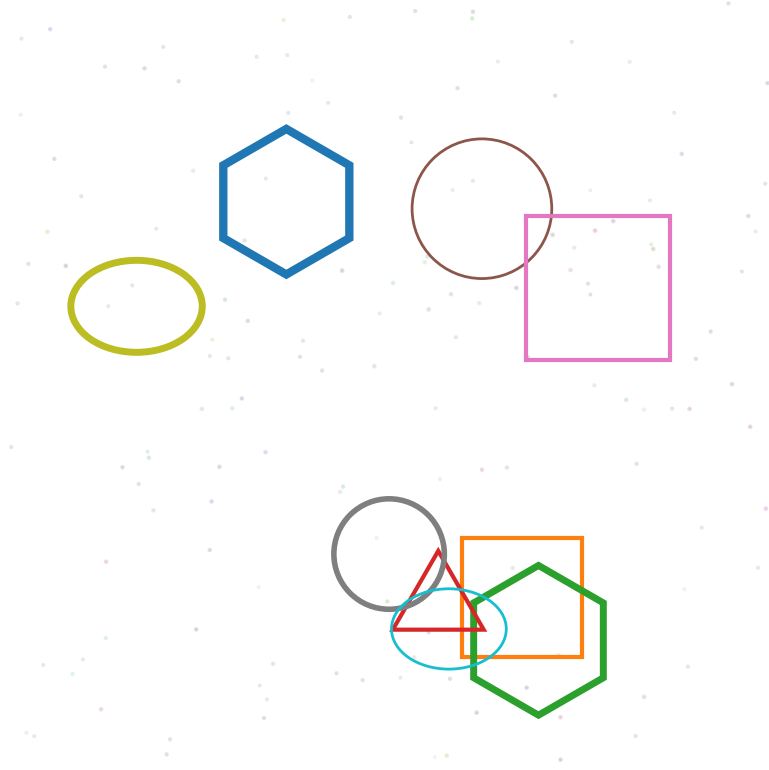[{"shape": "hexagon", "thickness": 3, "radius": 0.47, "center": [0.372, 0.738]}, {"shape": "square", "thickness": 1.5, "radius": 0.39, "center": [0.678, 0.224]}, {"shape": "hexagon", "thickness": 2.5, "radius": 0.49, "center": [0.699, 0.168]}, {"shape": "triangle", "thickness": 1.5, "radius": 0.34, "center": [0.569, 0.216]}, {"shape": "circle", "thickness": 1, "radius": 0.45, "center": [0.626, 0.729]}, {"shape": "square", "thickness": 1.5, "radius": 0.47, "center": [0.777, 0.626]}, {"shape": "circle", "thickness": 2, "radius": 0.36, "center": [0.505, 0.28]}, {"shape": "oval", "thickness": 2.5, "radius": 0.43, "center": [0.177, 0.602]}, {"shape": "oval", "thickness": 1, "radius": 0.37, "center": [0.583, 0.183]}]